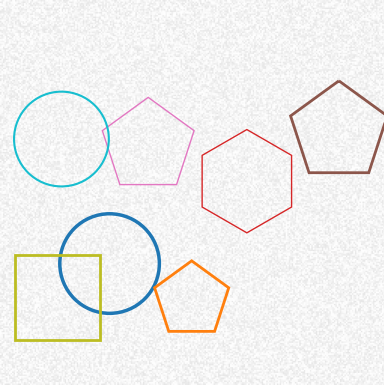[{"shape": "circle", "thickness": 2.5, "radius": 0.65, "center": [0.285, 0.315]}, {"shape": "pentagon", "thickness": 2, "radius": 0.51, "center": [0.498, 0.221]}, {"shape": "hexagon", "thickness": 1, "radius": 0.67, "center": [0.641, 0.529]}, {"shape": "pentagon", "thickness": 2, "radius": 0.66, "center": [0.88, 0.658]}, {"shape": "pentagon", "thickness": 1, "radius": 0.63, "center": [0.385, 0.622]}, {"shape": "square", "thickness": 2, "radius": 0.55, "center": [0.149, 0.227]}, {"shape": "circle", "thickness": 1.5, "radius": 0.62, "center": [0.16, 0.639]}]